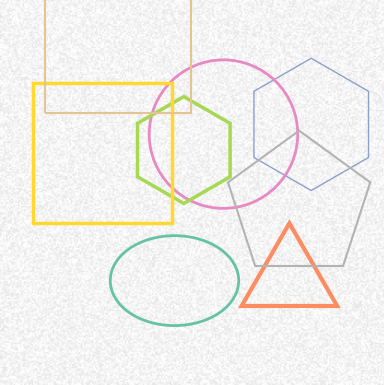[{"shape": "oval", "thickness": 2, "radius": 0.83, "center": [0.453, 0.271]}, {"shape": "triangle", "thickness": 3, "radius": 0.72, "center": [0.752, 0.277]}, {"shape": "hexagon", "thickness": 1, "radius": 0.86, "center": [0.808, 0.677]}, {"shape": "circle", "thickness": 2, "radius": 0.96, "center": [0.58, 0.652]}, {"shape": "hexagon", "thickness": 2.5, "radius": 0.69, "center": [0.477, 0.61]}, {"shape": "square", "thickness": 2.5, "radius": 0.91, "center": [0.266, 0.603]}, {"shape": "square", "thickness": 1.5, "radius": 0.95, "center": [0.307, 0.896]}, {"shape": "pentagon", "thickness": 1.5, "radius": 0.97, "center": [0.777, 0.466]}]